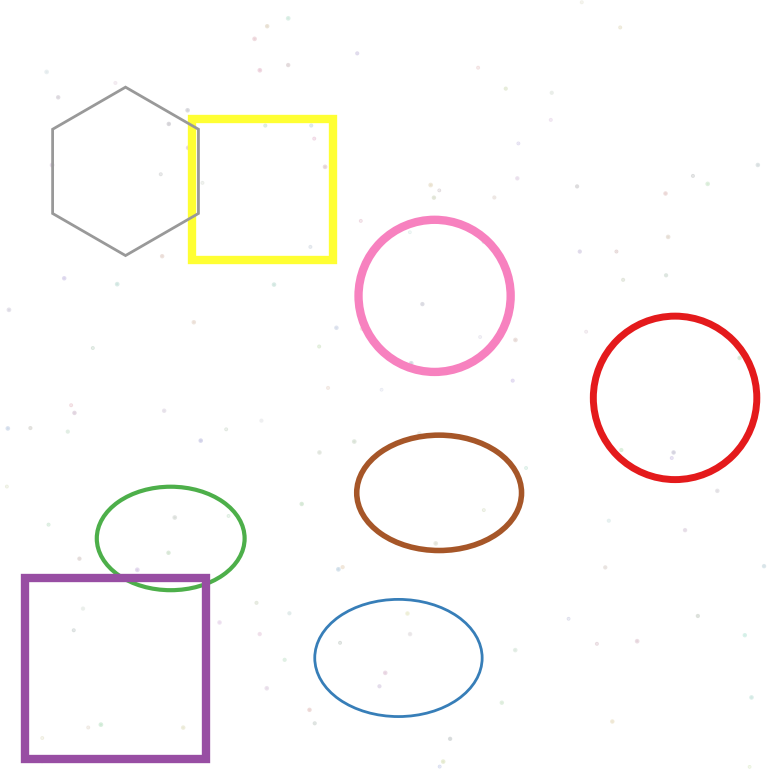[{"shape": "circle", "thickness": 2.5, "radius": 0.53, "center": [0.877, 0.483]}, {"shape": "oval", "thickness": 1, "radius": 0.54, "center": [0.517, 0.145]}, {"shape": "oval", "thickness": 1.5, "radius": 0.48, "center": [0.222, 0.301]}, {"shape": "square", "thickness": 3, "radius": 0.59, "center": [0.15, 0.131]}, {"shape": "square", "thickness": 3, "radius": 0.46, "center": [0.341, 0.754]}, {"shape": "oval", "thickness": 2, "radius": 0.54, "center": [0.57, 0.36]}, {"shape": "circle", "thickness": 3, "radius": 0.49, "center": [0.564, 0.616]}, {"shape": "hexagon", "thickness": 1, "radius": 0.55, "center": [0.163, 0.777]}]